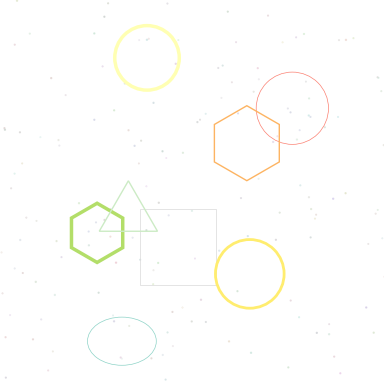[{"shape": "oval", "thickness": 0.5, "radius": 0.45, "center": [0.317, 0.114]}, {"shape": "circle", "thickness": 2.5, "radius": 0.42, "center": [0.382, 0.85]}, {"shape": "circle", "thickness": 0.5, "radius": 0.47, "center": [0.759, 0.719]}, {"shape": "hexagon", "thickness": 1, "radius": 0.49, "center": [0.641, 0.628]}, {"shape": "hexagon", "thickness": 2.5, "radius": 0.38, "center": [0.252, 0.395]}, {"shape": "square", "thickness": 0.5, "radius": 0.5, "center": [0.463, 0.358]}, {"shape": "triangle", "thickness": 1, "radius": 0.44, "center": [0.333, 0.443]}, {"shape": "circle", "thickness": 2, "radius": 0.45, "center": [0.649, 0.289]}]